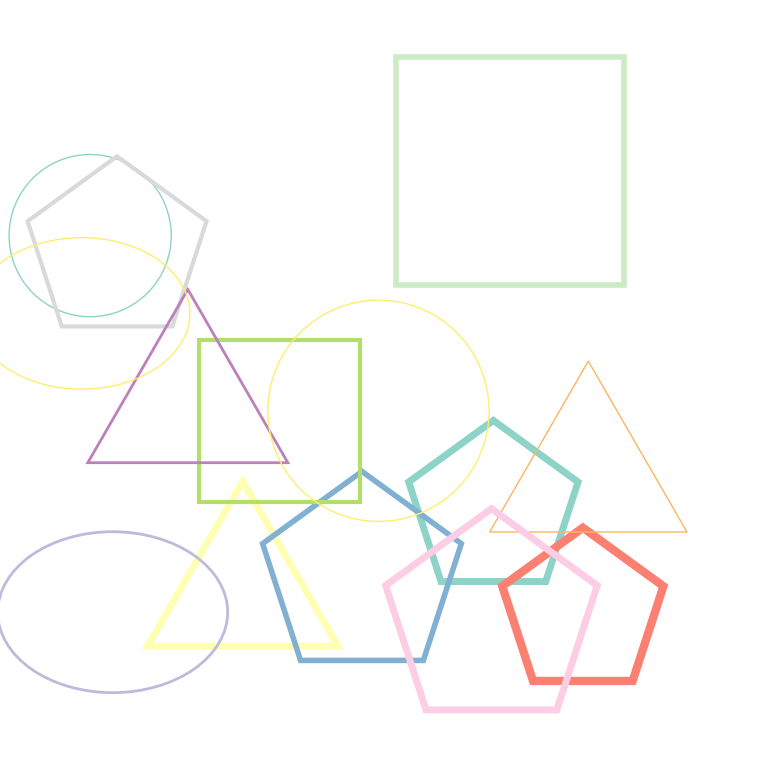[{"shape": "pentagon", "thickness": 2.5, "radius": 0.58, "center": [0.641, 0.338]}, {"shape": "circle", "thickness": 0.5, "radius": 0.53, "center": [0.117, 0.694]}, {"shape": "triangle", "thickness": 2.5, "radius": 0.71, "center": [0.315, 0.232]}, {"shape": "oval", "thickness": 1, "radius": 0.75, "center": [0.146, 0.205]}, {"shape": "pentagon", "thickness": 3, "radius": 0.55, "center": [0.757, 0.205]}, {"shape": "pentagon", "thickness": 2, "radius": 0.68, "center": [0.47, 0.252]}, {"shape": "triangle", "thickness": 0.5, "radius": 0.74, "center": [0.764, 0.383]}, {"shape": "square", "thickness": 1.5, "radius": 0.52, "center": [0.363, 0.454]}, {"shape": "pentagon", "thickness": 2.5, "radius": 0.72, "center": [0.638, 0.195]}, {"shape": "pentagon", "thickness": 1.5, "radius": 0.61, "center": [0.152, 0.675]}, {"shape": "triangle", "thickness": 1, "radius": 0.75, "center": [0.244, 0.474]}, {"shape": "square", "thickness": 2, "radius": 0.74, "center": [0.663, 0.778]}, {"shape": "oval", "thickness": 0.5, "radius": 0.7, "center": [0.106, 0.593]}, {"shape": "circle", "thickness": 0.5, "radius": 0.72, "center": [0.492, 0.467]}]